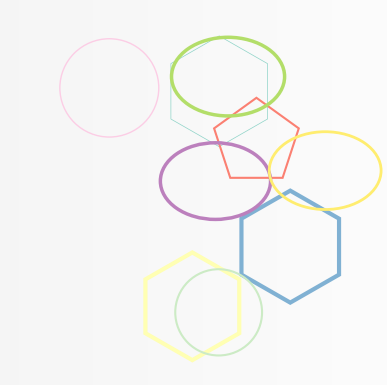[{"shape": "hexagon", "thickness": 0.5, "radius": 0.72, "center": [0.566, 0.763]}, {"shape": "hexagon", "thickness": 3, "radius": 0.7, "center": [0.496, 0.204]}, {"shape": "pentagon", "thickness": 1.5, "radius": 0.57, "center": [0.662, 0.631]}, {"shape": "hexagon", "thickness": 3, "radius": 0.73, "center": [0.749, 0.359]}, {"shape": "oval", "thickness": 2.5, "radius": 0.73, "center": [0.589, 0.801]}, {"shape": "circle", "thickness": 1, "radius": 0.64, "center": [0.282, 0.772]}, {"shape": "oval", "thickness": 2.5, "radius": 0.71, "center": [0.556, 0.53]}, {"shape": "circle", "thickness": 1.5, "radius": 0.56, "center": [0.564, 0.189]}, {"shape": "oval", "thickness": 2, "radius": 0.72, "center": [0.839, 0.557]}]